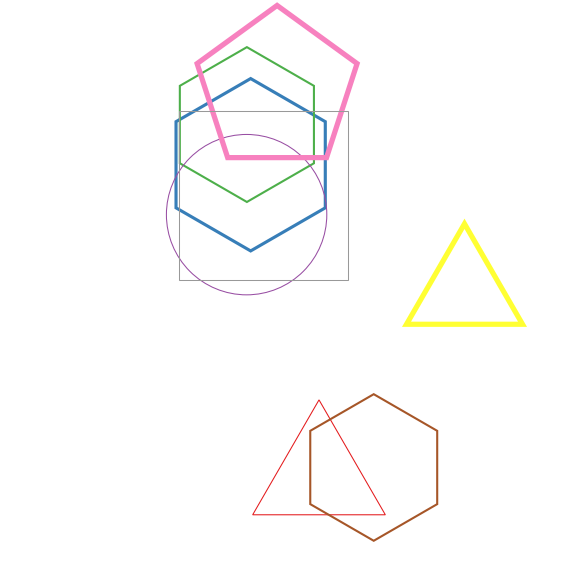[{"shape": "triangle", "thickness": 0.5, "radius": 0.66, "center": [0.552, 0.174]}, {"shape": "hexagon", "thickness": 1.5, "radius": 0.75, "center": [0.434, 0.714]}, {"shape": "hexagon", "thickness": 1, "radius": 0.67, "center": [0.428, 0.783]}, {"shape": "circle", "thickness": 0.5, "radius": 0.69, "center": [0.427, 0.627]}, {"shape": "triangle", "thickness": 2.5, "radius": 0.58, "center": [0.804, 0.496]}, {"shape": "hexagon", "thickness": 1, "radius": 0.63, "center": [0.647, 0.19]}, {"shape": "pentagon", "thickness": 2.5, "radius": 0.73, "center": [0.48, 0.844]}, {"shape": "square", "thickness": 0.5, "radius": 0.73, "center": [0.456, 0.661]}]